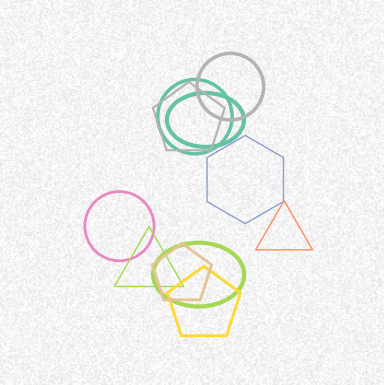[{"shape": "oval", "thickness": 3, "radius": 0.5, "center": [0.534, 0.688]}, {"shape": "circle", "thickness": 2.5, "radius": 0.48, "center": [0.506, 0.697]}, {"shape": "triangle", "thickness": 1, "radius": 0.43, "center": [0.738, 0.394]}, {"shape": "hexagon", "thickness": 1, "radius": 0.57, "center": [0.637, 0.534]}, {"shape": "circle", "thickness": 2, "radius": 0.45, "center": [0.31, 0.413]}, {"shape": "oval", "thickness": 3, "radius": 0.59, "center": [0.516, 0.287]}, {"shape": "triangle", "thickness": 1, "radius": 0.52, "center": [0.387, 0.308]}, {"shape": "pentagon", "thickness": 2, "radius": 0.5, "center": [0.53, 0.209]}, {"shape": "pentagon", "thickness": 2, "radius": 0.41, "center": [0.473, 0.287]}, {"shape": "circle", "thickness": 2.5, "radius": 0.43, "center": [0.598, 0.775]}, {"shape": "pentagon", "thickness": 1.5, "radius": 0.49, "center": [0.49, 0.689]}]